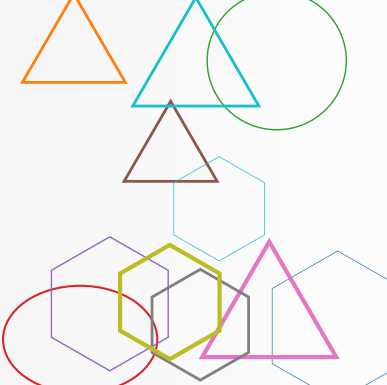[{"shape": "hexagon", "thickness": 0.5, "radius": 0.98, "center": [0.871, 0.153]}, {"shape": "triangle", "thickness": 2, "radius": 0.77, "center": [0.191, 0.863]}, {"shape": "circle", "thickness": 1, "radius": 0.9, "center": [0.714, 0.842]}, {"shape": "oval", "thickness": 1.5, "radius": 1.0, "center": [0.207, 0.118]}, {"shape": "hexagon", "thickness": 1, "radius": 0.87, "center": [0.283, 0.211]}, {"shape": "triangle", "thickness": 2, "radius": 0.69, "center": [0.44, 0.598]}, {"shape": "triangle", "thickness": 3, "radius": 1.0, "center": [0.695, 0.172]}, {"shape": "hexagon", "thickness": 2, "radius": 0.72, "center": [0.517, 0.157]}, {"shape": "hexagon", "thickness": 3, "radius": 0.74, "center": [0.438, 0.215]}, {"shape": "hexagon", "thickness": 0.5, "radius": 0.68, "center": [0.566, 0.458]}, {"shape": "triangle", "thickness": 2, "radius": 0.94, "center": [0.505, 0.819]}]